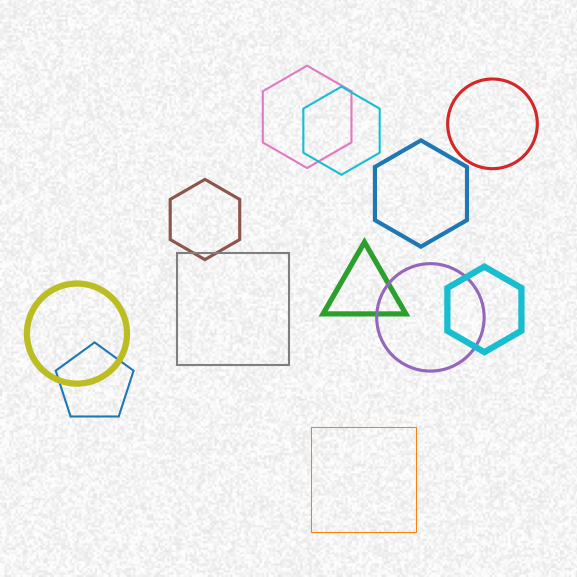[{"shape": "pentagon", "thickness": 1, "radius": 0.35, "center": [0.164, 0.335]}, {"shape": "hexagon", "thickness": 2, "radius": 0.46, "center": [0.729, 0.664]}, {"shape": "square", "thickness": 0.5, "radius": 0.45, "center": [0.629, 0.169]}, {"shape": "triangle", "thickness": 2.5, "radius": 0.41, "center": [0.631, 0.497]}, {"shape": "circle", "thickness": 1.5, "radius": 0.39, "center": [0.853, 0.785]}, {"shape": "circle", "thickness": 1.5, "radius": 0.47, "center": [0.745, 0.45]}, {"shape": "hexagon", "thickness": 1.5, "radius": 0.35, "center": [0.355, 0.619]}, {"shape": "hexagon", "thickness": 1, "radius": 0.44, "center": [0.532, 0.797]}, {"shape": "square", "thickness": 1, "radius": 0.49, "center": [0.404, 0.464]}, {"shape": "circle", "thickness": 3, "radius": 0.43, "center": [0.133, 0.422]}, {"shape": "hexagon", "thickness": 3, "radius": 0.37, "center": [0.839, 0.463]}, {"shape": "hexagon", "thickness": 1, "radius": 0.38, "center": [0.591, 0.773]}]